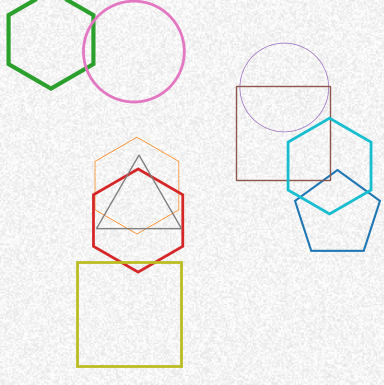[{"shape": "pentagon", "thickness": 1.5, "radius": 0.58, "center": [0.877, 0.442]}, {"shape": "hexagon", "thickness": 0.5, "radius": 0.63, "center": [0.356, 0.518]}, {"shape": "hexagon", "thickness": 3, "radius": 0.64, "center": [0.132, 0.897]}, {"shape": "hexagon", "thickness": 2, "radius": 0.67, "center": [0.359, 0.427]}, {"shape": "circle", "thickness": 0.5, "radius": 0.58, "center": [0.738, 0.773]}, {"shape": "square", "thickness": 1, "radius": 0.61, "center": [0.735, 0.655]}, {"shape": "circle", "thickness": 2, "radius": 0.65, "center": [0.348, 0.866]}, {"shape": "triangle", "thickness": 1, "radius": 0.64, "center": [0.361, 0.47]}, {"shape": "square", "thickness": 2, "radius": 0.67, "center": [0.335, 0.184]}, {"shape": "hexagon", "thickness": 2, "radius": 0.62, "center": [0.856, 0.569]}]